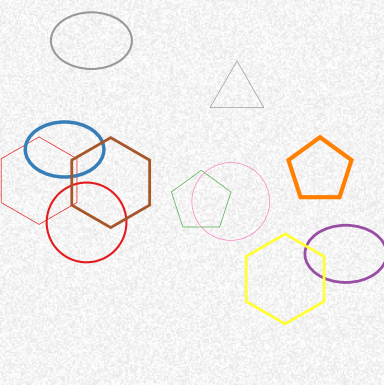[{"shape": "circle", "thickness": 1.5, "radius": 0.52, "center": [0.225, 0.422]}, {"shape": "hexagon", "thickness": 0.5, "radius": 0.57, "center": [0.101, 0.531]}, {"shape": "oval", "thickness": 2.5, "radius": 0.51, "center": [0.168, 0.612]}, {"shape": "pentagon", "thickness": 0.5, "radius": 0.41, "center": [0.523, 0.476]}, {"shape": "oval", "thickness": 2, "radius": 0.53, "center": [0.898, 0.341]}, {"shape": "pentagon", "thickness": 3, "radius": 0.43, "center": [0.831, 0.558]}, {"shape": "hexagon", "thickness": 2, "radius": 0.58, "center": [0.741, 0.275]}, {"shape": "hexagon", "thickness": 2, "radius": 0.58, "center": [0.288, 0.526]}, {"shape": "circle", "thickness": 0.5, "radius": 0.51, "center": [0.599, 0.477]}, {"shape": "oval", "thickness": 1.5, "radius": 0.53, "center": [0.237, 0.894]}, {"shape": "triangle", "thickness": 0.5, "radius": 0.4, "center": [0.615, 0.761]}]